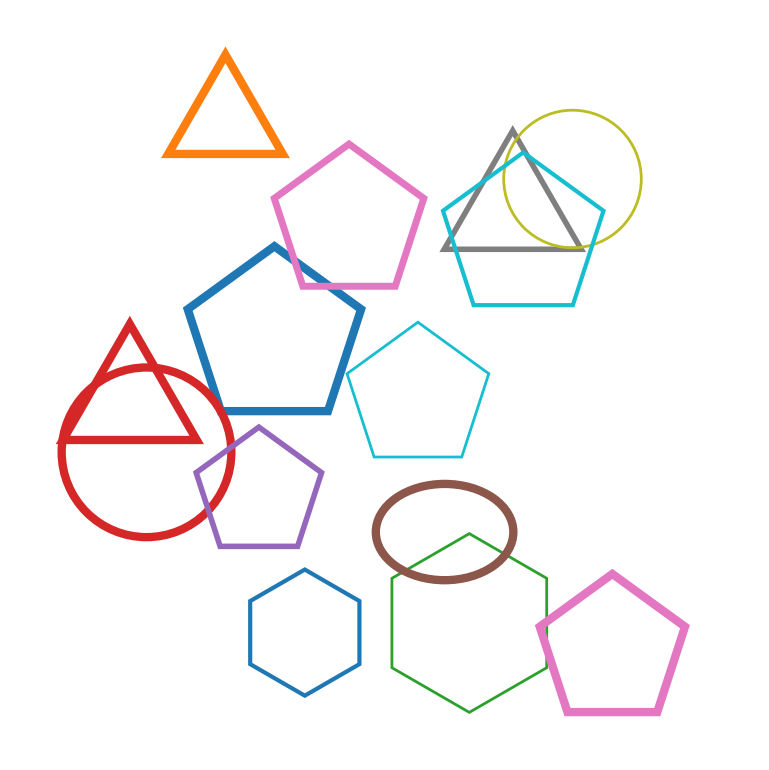[{"shape": "pentagon", "thickness": 3, "radius": 0.59, "center": [0.356, 0.562]}, {"shape": "hexagon", "thickness": 1.5, "radius": 0.41, "center": [0.396, 0.178]}, {"shape": "triangle", "thickness": 3, "radius": 0.43, "center": [0.293, 0.843]}, {"shape": "hexagon", "thickness": 1, "radius": 0.58, "center": [0.61, 0.191]}, {"shape": "circle", "thickness": 3, "radius": 0.55, "center": [0.19, 0.413]}, {"shape": "triangle", "thickness": 3, "radius": 0.5, "center": [0.169, 0.479]}, {"shape": "pentagon", "thickness": 2, "radius": 0.43, "center": [0.336, 0.36]}, {"shape": "oval", "thickness": 3, "radius": 0.45, "center": [0.577, 0.309]}, {"shape": "pentagon", "thickness": 2.5, "radius": 0.51, "center": [0.453, 0.711]}, {"shape": "pentagon", "thickness": 3, "radius": 0.5, "center": [0.795, 0.155]}, {"shape": "triangle", "thickness": 2, "radius": 0.51, "center": [0.666, 0.728]}, {"shape": "circle", "thickness": 1, "radius": 0.45, "center": [0.744, 0.768]}, {"shape": "pentagon", "thickness": 1.5, "radius": 0.55, "center": [0.68, 0.692]}, {"shape": "pentagon", "thickness": 1, "radius": 0.48, "center": [0.543, 0.485]}]